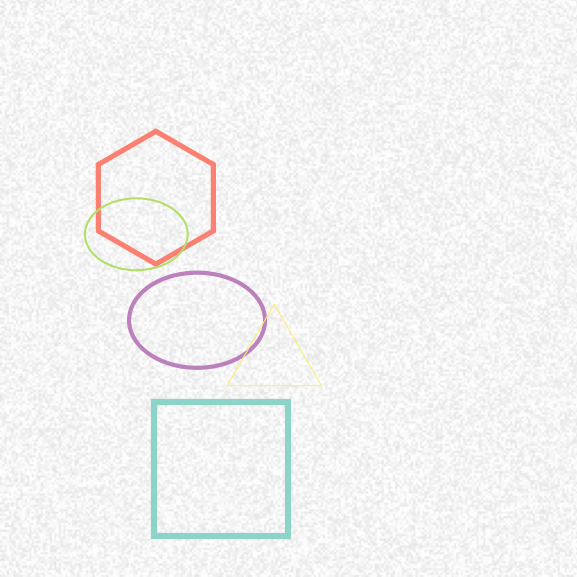[{"shape": "square", "thickness": 3, "radius": 0.58, "center": [0.383, 0.187]}, {"shape": "hexagon", "thickness": 2.5, "radius": 0.57, "center": [0.27, 0.657]}, {"shape": "oval", "thickness": 1, "radius": 0.44, "center": [0.236, 0.593]}, {"shape": "oval", "thickness": 2, "radius": 0.59, "center": [0.341, 0.445]}, {"shape": "triangle", "thickness": 0.5, "radius": 0.47, "center": [0.475, 0.378]}]